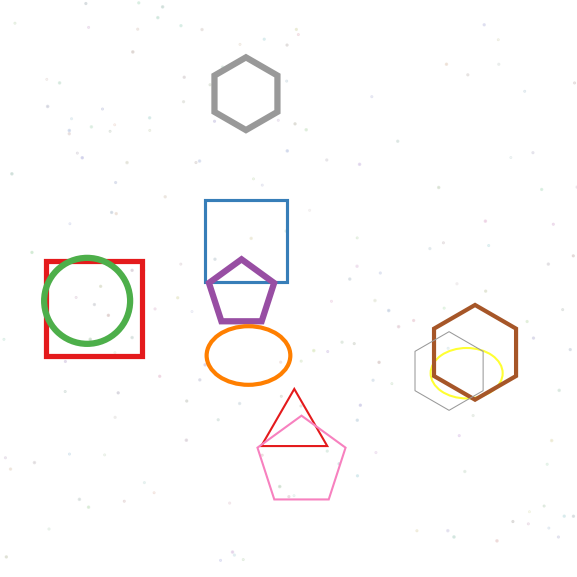[{"shape": "triangle", "thickness": 1, "radius": 0.33, "center": [0.51, 0.26]}, {"shape": "square", "thickness": 2.5, "radius": 0.41, "center": [0.163, 0.464]}, {"shape": "square", "thickness": 1.5, "radius": 0.36, "center": [0.426, 0.582]}, {"shape": "circle", "thickness": 3, "radius": 0.37, "center": [0.151, 0.478]}, {"shape": "pentagon", "thickness": 3, "radius": 0.3, "center": [0.418, 0.491]}, {"shape": "oval", "thickness": 2, "radius": 0.36, "center": [0.43, 0.384]}, {"shape": "oval", "thickness": 1, "radius": 0.31, "center": [0.808, 0.353]}, {"shape": "hexagon", "thickness": 2, "radius": 0.41, "center": [0.823, 0.389]}, {"shape": "pentagon", "thickness": 1, "radius": 0.4, "center": [0.522, 0.199]}, {"shape": "hexagon", "thickness": 0.5, "radius": 0.34, "center": [0.778, 0.357]}, {"shape": "hexagon", "thickness": 3, "radius": 0.31, "center": [0.426, 0.837]}]